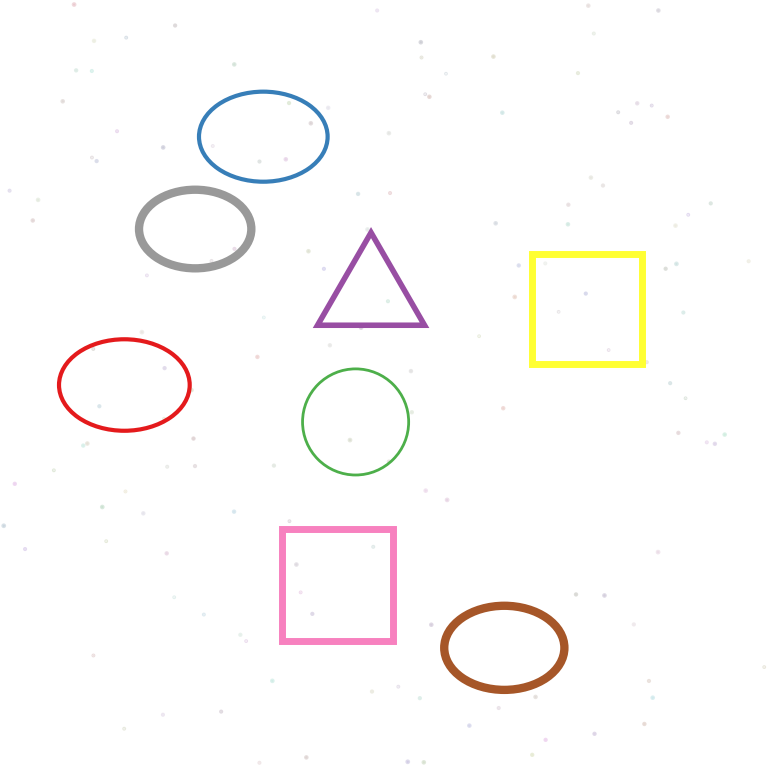[{"shape": "oval", "thickness": 1.5, "radius": 0.42, "center": [0.162, 0.5]}, {"shape": "oval", "thickness": 1.5, "radius": 0.42, "center": [0.342, 0.822]}, {"shape": "circle", "thickness": 1, "radius": 0.34, "center": [0.462, 0.452]}, {"shape": "triangle", "thickness": 2, "radius": 0.4, "center": [0.482, 0.618]}, {"shape": "square", "thickness": 2.5, "radius": 0.36, "center": [0.762, 0.599]}, {"shape": "oval", "thickness": 3, "radius": 0.39, "center": [0.655, 0.159]}, {"shape": "square", "thickness": 2.5, "radius": 0.36, "center": [0.438, 0.24]}, {"shape": "oval", "thickness": 3, "radius": 0.36, "center": [0.253, 0.703]}]